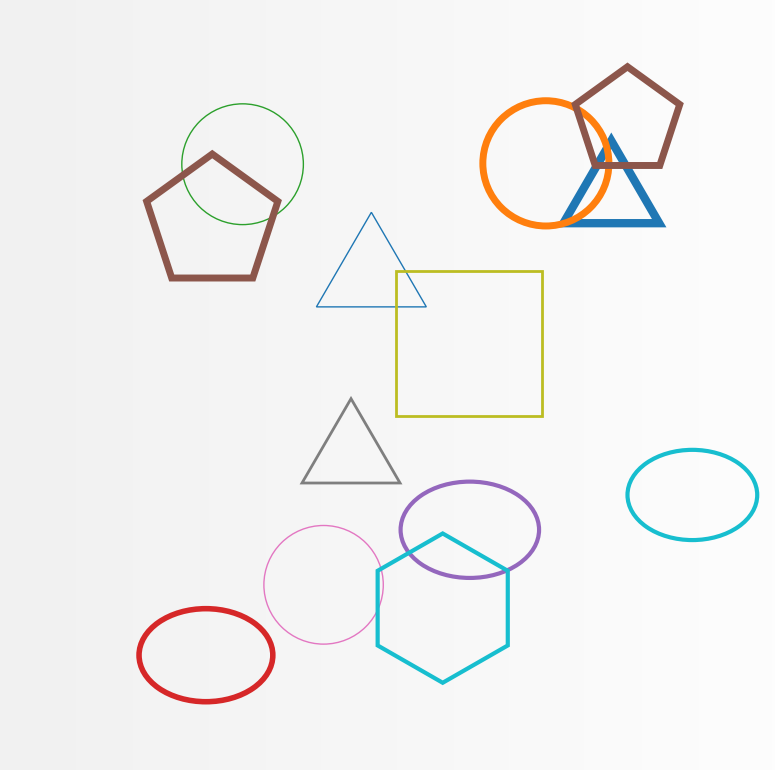[{"shape": "triangle", "thickness": 0.5, "radius": 0.41, "center": [0.479, 0.642]}, {"shape": "triangle", "thickness": 3, "radius": 0.36, "center": [0.789, 0.746]}, {"shape": "circle", "thickness": 2.5, "radius": 0.41, "center": [0.704, 0.788]}, {"shape": "circle", "thickness": 0.5, "radius": 0.39, "center": [0.313, 0.787]}, {"shape": "oval", "thickness": 2, "radius": 0.43, "center": [0.266, 0.149]}, {"shape": "oval", "thickness": 1.5, "radius": 0.45, "center": [0.606, 0.312]}, {"shape": "pentagon", "thickness": 2.5, "radius": 0.44, "center": [0.274, 0.711]}, {"shape": "pentagon", "thickness": 2.5, "radius": 0.35, "center": [0.81, 0.842]}, {"shape": "circle", "thickness": 0.5, "radius": 0.39, "center": [0.418, 0.241]}, {"shape": "triangle", "thickness": 1, "radius": 0.37, "center": [0.453, 0.409]}, {"shape": "square", "thickness": 1, "radius": 0.47, "center": [0.605, 0.554]}, {"shape": "hexagon", "thickness": 1.5, "radius": 0.48, "center": [0.571, 0.21]}, {"shape": "oval", "thickness": 1.5, "radius": 0.42, "center": [0.893, 0.357]}]